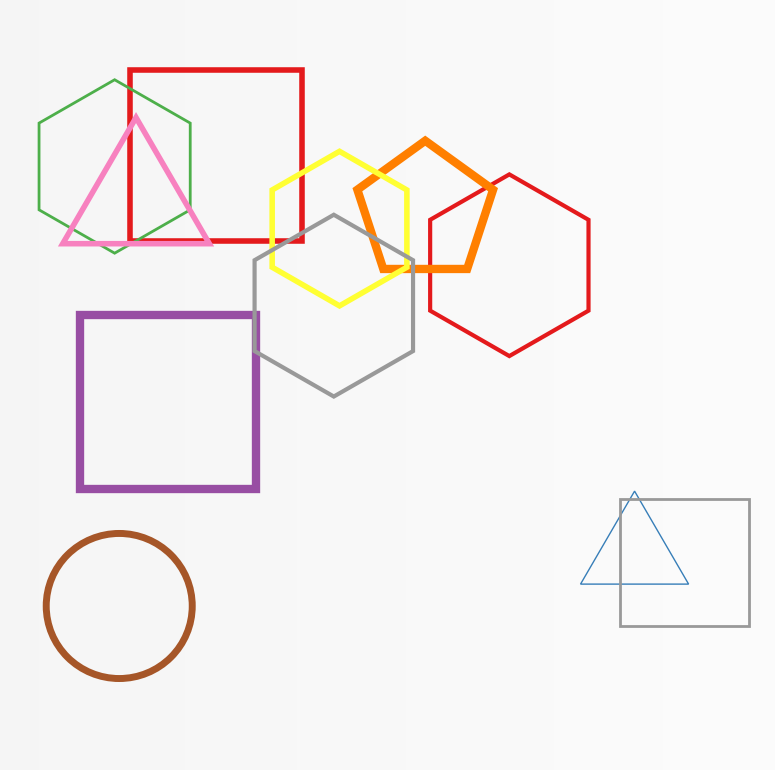[{"shape": "square", "thickness": 2, "radius": 0.55, "center": [0.279, 0.798]}, {"shape": "hexagon", "thickness": 1.5, "radius": 0.59, "center": [0.657, 0.656]}, {"shape": "triangle", "thickness": 0.5, "radius": 0.4, "center": [0.819, 0.282]}, {"shape": "hexagon", "thickness": 1, "radius": 0.56, "center": [0.148, 0.784]}, {"shape": "square", "thickness": 3, "radius": 0.57, "center": [0.217, 0.478]}, {"shape": "pentagon", "thickness": 3, "radius": 0.46, "center": [0.549, 0.725]}, {"shape": "hexagon", "thickness": 2, "radius": 0.5, "center": [0.438, 0.703]}, {"shape": "circle", "thickness": 2.5, "radius": 0.47, "center": [0.154, 0.213]}, {"shape": "triangle", "thickness": 2, "radius": 0.55, "center": [0.176, 0.738]}, {"shape": "square", "thickness": 1, "radius": 0.41, "center": [0.883, 0.27]}, {"shape": "hexagon", "thickness": 1.5, "radius": 0.59, "center": [0.431, 0.603]}]